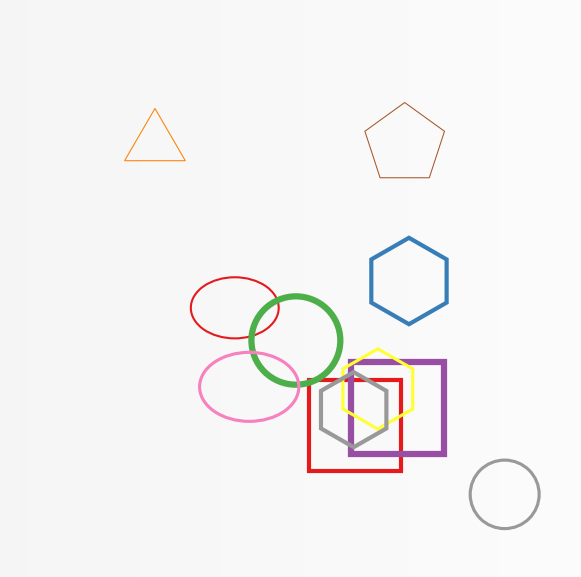[{"shape": "square", "thickness": 2, "radius": 0.4, "center": [0.611, 0.263]}, {"shape": "oval", "thickness": 1, "radius": 0.38, "center": [0.404, 0.466]}, {"shape": "hexagon", "thickness": 2, "radius": 0.37, "center": [0.704, 0.513]}, {"shape": "circle", "thickness": 3, "radius": 0.38, "center": [0.509, 0.41]}, {"shape": "square", "thickness": 3, "radius": 0.4, "center": [0.684, 0.293]}, {"shape": "triangle", "thickness": 0.5, "radius": 0.3, "center": [0.267, 0.751]}, {"shape": "hexagon", "thickness": 1.5, "radius": 0.35, "center": [0.65, 0.326]}, {"shape": "pentagon", "thickness": 0.5, "radius": 0.36, "center": [0.696, 0.75]}, {"shape": "oval", "thickness": 1.5, "radius": 0.43, "center": [0.429, 0.329]}, {"shape": "hexagon", "thickness": 2, "radius": 0.32, "center": [0.608, 0.29]}, {"shape": "circle", "thickness": 1.5, "radius": 0.3, "center": [0.868, 0.143]}]